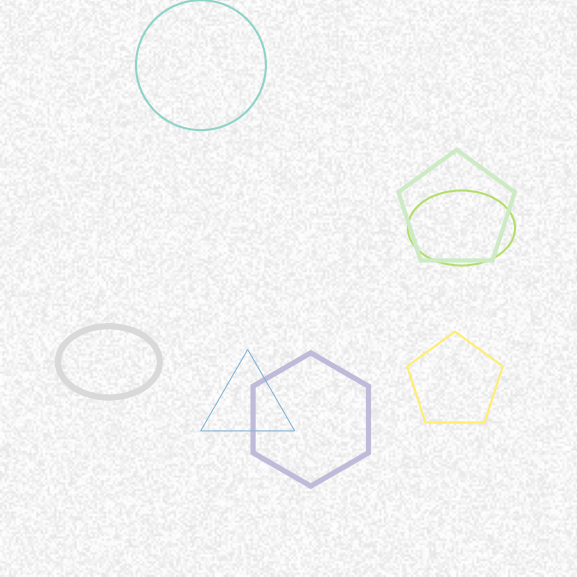[{"shape": "circle", "thickness": 1, "radius": 0.56, "center": [0.348, 0.886]}, {"shape": "hexagon", "thickness": 2.5, "radius": 0.58, "center": [0.538, 0.273]}, {"shape": "triangle", "thickness": 0.5, "radius": 0.47, "center": [0.429, 0.3]}, {"shape": "oval", "thickness": 1, "radius": 0.46, "center": [0.799, 0.604]}, {"shape": "oval", "thickness": 3, "radius": 0.44, "center": [0.188, 0.373]}, {"shape": "pentagon", "thickness": 2, "radius": 0.53, "center": [0.791, 0.634]}, {"shape": "pentagon", "thickness": 1, "radius": 0.44, "center": [0.788, 0.338]}]